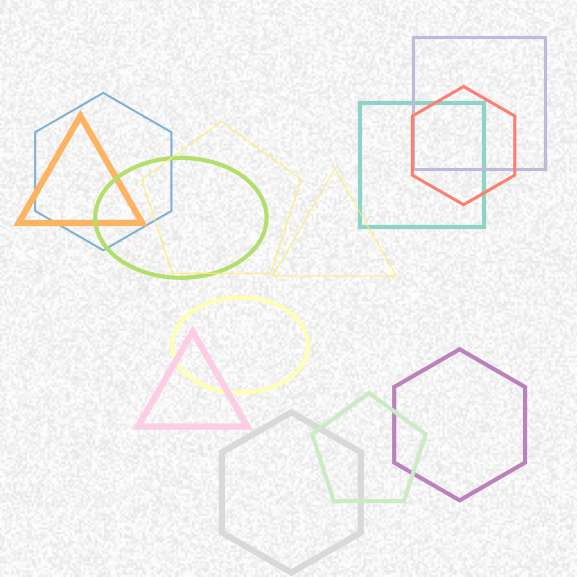[{"shape": "square", "thickness": 2, "radius": 0.54, "center": [0.731, 0.714]}, {"shape": "oval", "thickness": 2, "radius": 0.59, "center": [0.416, 0.401]}, {"shape": "square", "thickness": 1.5, "radius": 0.57, "center": [0.829, 0.821]}, {"shape": "hexagon", "thickness": 1.5, "radius": 0.51, "center": [0.803, 0.747]}, {"shape": "hexagon", "thickness": 1, "radius": 0.68, "center": [0.179, 0.702]}, {"shape": "triangle", "thickness": 3, "radius": 0.62, "center": [0.139, 0.675]}, {"shape": "oval", "thickness": 2, "radius": 0.74, "center": [0.313, 0.622]}, {"shape": "triangle", "thickness": 3, "radius": 0.55, "center": [0.334, 0.315]}, {"shape": "hexagon", "thickness": 3, "radius": 0.69, "center": [0.505, 0.146]}, {"shape": "hexagon", "thickness": 2, "radius": 0.65, "center": [0.796, 0.264]}, {"shape": "pentagon", "thickness": 2, "radius": 0.52, "center": [0.639, 0.215]}, {"shape": "pentagon", "thickness": 0.5, "radius": 0.73, "center": [0.383, 0.643]}, {"shape": "triangle", "thickness": 0.5, "radius": 0.62, "center": [0.58, 0.583]}]